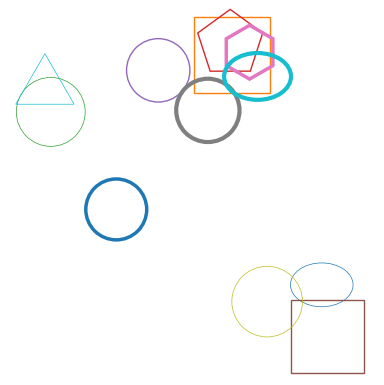[{"shape": "circle", "thickness": 2.5, "radius": 0.4, "center": [0.302, 0.456]}, {"shape": "oval", "thickness": 0.5, "radius": 0.41, "center": [0.836, 0.26]}, {"shape": "square", "thickness": 1, "radius": 0.5, "center": [0.603, 0.857]}, {"shape": "circle", "thickness": 0.5, "radius": 0.45, "center": [0.132, 0.709]}, {"shape": "pentagon", "thickness": 1, "radius": 0.44, "center": [0.598, 0.887]}, {"shape": "circle", "thickness": 1, "radius": 0.41, "center": [0.411, 0.817]}, {"shape": "square", "thickness": 1, "radius": 0.47, "center": [0.851, 0.126]}, {"shape": "hexagon", "thickness": 2.5, "radius": 0.35, "center": [0.648, 0.864]}, {"shape": "circle", "thickness": 3, "radius": 0.41, "center": [0.54, 0.713]}, {"shape": "circle", "thickness": 0.5, "radius": 0.46, "center": [0.694, 0.217]}, {"shape": "triangle", "thickness": 0.5, "radius": 0.44, "center": [0.117, 0.773]}, {"shape": "oval", "thickness": 3, "radius": 0.43, "center": [0.669, 0.801]}]